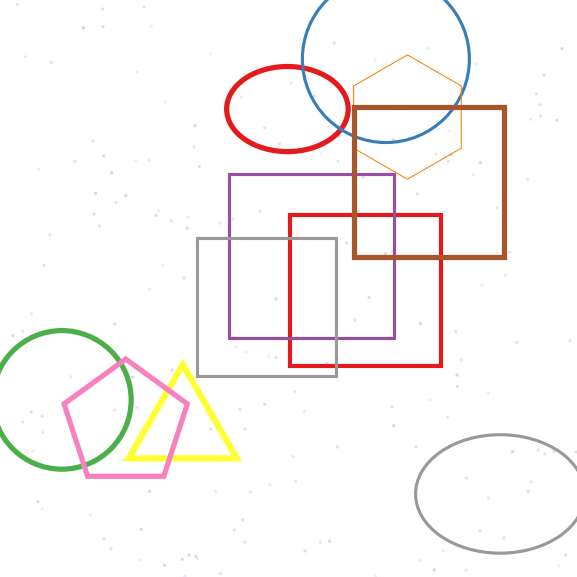[{"shape": "square", "thickness": 2, "radius": 0.65, "center": [0.633, 0.497]}, {"shape": "oval", "thickness": 2.5, "radius": 0.53, "center": [0.498, 0.81]}, {"shape": "circle", "thickness": 1.5, "radius": 0.72, "center": [0.668, 0.897]}, {"shape": "circle", "thickness": 2.5, "radius": 0.6, "center": [0.107, 0.307]}, {"shape": "square", "thickness": 1.5, "radius": 0.71, "center": [0.539, 0.556]}, {"shape": "hexagon", "thickness": 0.5, "radius": 0.54, "center": [0.706, 0.796]}, {"shape": "triangle", "thickness": 3, "radius": 0.54, "center": [0.316, 0.26]}, {"shape": "square", "thickness": 2.5, "radius": 0.65, "center": [0.743, 0.684]}, {"shape": "pentagon", "thickness": 2.5, "radius": 0.56, "center": [0.218, 0.265]}, {"shape": "oval", "thickness": 1.5, "radius": 0.73, "center": [0.866, 0.144]}, {"shape": "square", "thickness": 1.5, "radius": 0.6, "center": [0.461, 0.468]}]